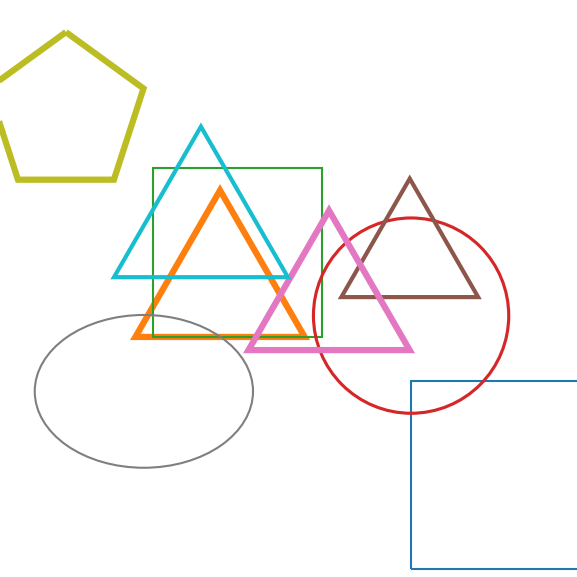[{"shape": "square", "thickness": 1, "radius": 0.81, "center": [0.875, 0.177]}, {"shape": "triangle", "thickness": 3, "radius": 0.85, "center": [0.381, 0.5]}, {"shape": "square", "thickness": 1, "radius": 0.73, "center": [0.411, 0.562]}, {"shape": "circle", "thickness": 1.5, "radius": 0.85, "center": [0.712, 0.453]}, {"shape": "triangle", "thickness": 2, "radius": 0.68, "center": [0.71, 0.553]}, {"shape": "triangle", "thickness": 3, "radius": 0.81, "center": [0.57, 0.473]}, {"shape": "oval", "thickness": 1, "radius": 0.94, "center": [0.249, 0.321]}, {"shape": "pentagon", "thickness": 3, "radius": 0.71, "center": [0.114, 0.802]}, {"shape": "triangle", "thickness": 2, "radius": 0.87, "center": [0.348, 0.606]}]